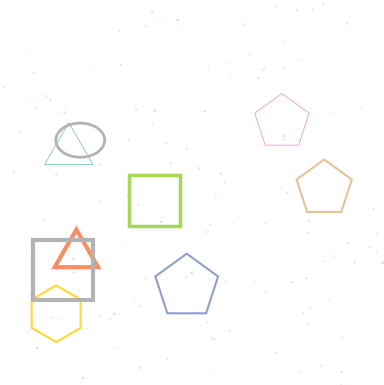[{"shape": "triangle", "thickness": 0.5, "radius": 0.36, "center": [0.179, 0.609]}, {"shape": "triangle", "thickness": 3, "radius": 0.33, "center": [0.198, 0.339]}, {"shape": "pentagon", "thickness": 1.5, "radius": 0.43, "center": [0.485, 0.255]}, {"shape": "pentagon", "thickness": 0.5, "radius": 0.37, "center": [0.732, 0.683]}, {"shape": "square", "thickness": 2.5, "radius": 0.33, "center": [0.401, 0.48]}, {"shape": "hexagon", "thickness": 1.5, "radius": 0.37, "center": [0.146, 0.185]}, {"shape": "pentagon", "thickness": 1.5, "radius": 0.38, "center": [0.842, 0.51]}, {"shape": "oval", "thickness": 2, "radius": 0.32, "center": [0.208, 0.636]}, {"shape": "square", "thickness": 3, "radius": 0.39, "center": [0.164, 0.298]}]